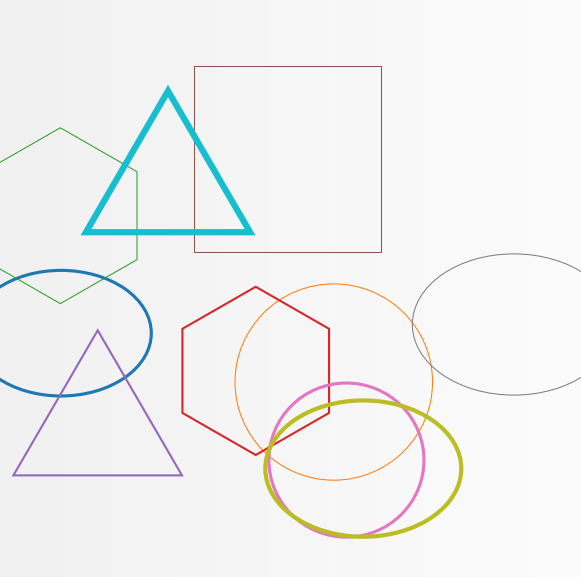[{"shape": "oval", "thickness": 1.5, "radius": 0.78, "center": [0.105, 0.422]}, {"shape": "circle", "thickness": 0.5, "radius": 0.85, "center": [0.574, 0.338]}, {"shape": "hexagon", "thickness": 0.5, "radius": 0.76, "center": [0.104, 0.626]}, {"shape": "hexagon", "thickness": 1, "radius": 0.73, "center": [0.44, 0.357]}, {"shape": "triangle", "thickness": 1, "radius": 0.84, "center": [0.168, 0.26]}, {"shape": "square", "thickness": 0.5, "radius": 0.8, "center": [0.495, 0.723]}, {"shape": "circle", "thickness": 1.5, "radius": 0.67, "center": [0.596, 0.202]}, {"shape": "oval", "thickness": 0.5, "radius": 0.87, "center": [0.884, 0.437]}, {"shape": "oval", "thickness": 2, "radius": 0.84, "center": [0.625, 0.188]}, {"shape": "triangle", "thickness": 3, "radius": 0.82, "center": [0.289, 0.679]}]